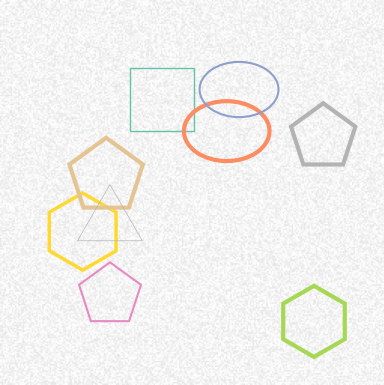[{"shape": "square", "thickness": 1, "radius": 0.41, "center": [0.421, 0.741]}, {"shape": "oval", "thickness": 3, "radius": 0.56, "center": [0.589, 0.659]}, {"shape": "oval", "thickness": 1.5, "radius": 0.51, "center": [0.621, 0.768]}, {"shape": "pentagon", "thickness": 1.5, "radius": 0.42, "center": [0.286, 0.234]}, {"shape": "hexagon", "thickness": 3, "radius": 0.46, "center": [0.816, 0.165]}, {"shape": "hexagon", "thickness": 2.5, "radius": 0.5, "center": [0.215, 0.399]}, {"shape": "pentagon", "thickness": 3, "radius": 0.5, "center": [0.276, 0.542]}, {"shape": "pentagon", "thickness": 3, "radius": 0.44, "center": [0.84, 0.644]}, {"shape": "triangle", "thickness": 0.5, "radius": 0.49, "center": [0.285, 0.423]}]